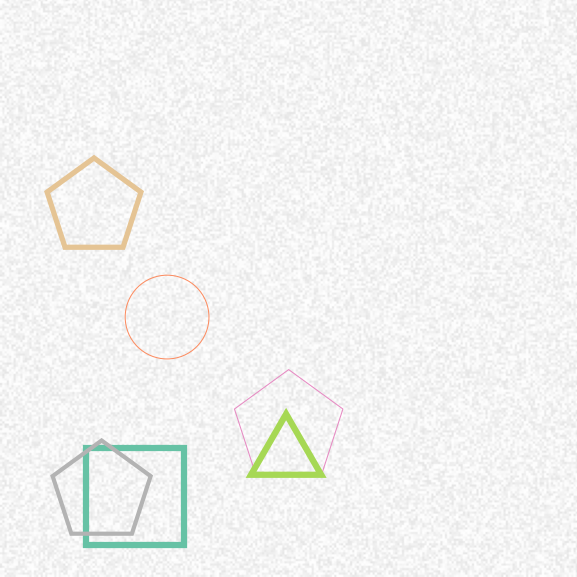[{"shape": "square", "thickness": 3, "radius": 0.42, "center": [0.234, 0.139]}, {"shape": "circle", "thickness": 0.5, "radius": 0.36, "center": [0.289, 0.45]}, {"shape": "pentagon", "thickness": 0.5, "radius": 0.49, "center": [0.5, 0.26]}, {"shape": "triangle", "thickness": 3, "radius": 0.35, "center": [0.495, 0.212]}, {"shape": "pentagon", "thickness": 2.5, "radius": 0.43, "center": [0.163, 0.64]}, {"shape": "pentagon", "thickness": 2, "radius": 0.45, "center": [0.176, 0.147]}]